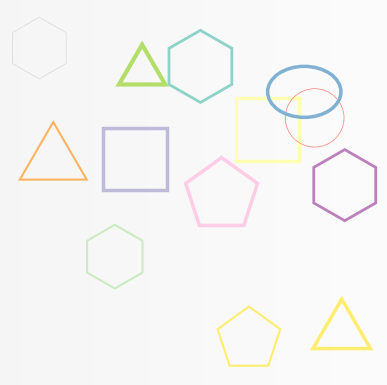[{"shape": "hexagon", "thickness": 2, "radius": 0.47, "center": [0.517, 0.828]}, {"shape": "square", "thickness": 2.5, "radius": 0.4, "center": [0.69, 0.664]}, {"shape": "square", "thickness": 2.5, "radius": 0.41, "center": [0.348, 0.587]}, {"shape": "circle", "thickness": 0.5, "radius": 0.38, "center": [0.812, 0.694]}, {"shape": "oval", "thickness": 2.5, "radius": 0.47, "center": [0.785, 0.761]}, {"shape": "triangle", "thickness": 1.5, "radius": 0.5, "center": [0.137, 0.583]}, {"shape": "triangle", "thickness": 3, "radius": 0.34, "center": [0.367, 0.815]}, {"shape": "pentagon", "thickness": 2.5, "radius": 0.49, "center": [0.572, 0.493]}, {"shape": "hexagon", "thickness": 0.5, "radius": 0.4, "center": [0.101, 0.875]}, {"shape": "hexagon", "thickness": 2, "radius": 0.46, "center": [0.89, 0.519]}, {"shape": "hexagon", "thickness": 1.5, "radius": 0.41, "center": [0.296, 0.333]}, {"shape": "pentagon", "thickness": 1.5, "radius": 0.42, "center": [0.642, 0.119]}, {"shape": "triangle", "thickness": 2.5, "radius": 0.43, "center": [0.882, 0.137]}]